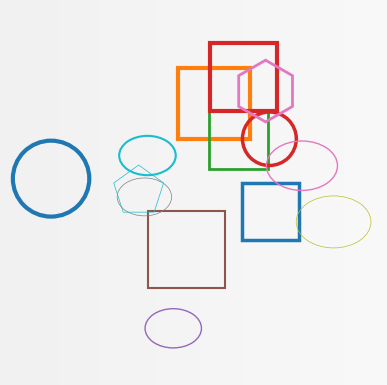[{"shape": "circle", "thickness": 3, "radius": 0.49, "center": [0.132, 0.536]}, {"shape": "square", "thickness": 2.5, "radius": 0.37, "center": [0.698, 0.451]}, {"shape": "square", "thickness": 3, "radius": 0.46, "center": [0.552, 0.731]}, {"shape": "square", "thickness": 2, "radius": 0.38, "center": [0.615, 0.638]}, {"shape": "square", "thickness": 3, "radius": 0.44, "center": [0.628, 0.8]}, {"shape": "circle", "thickness": 2.5, "radius": 0.35, "center": [0.695, 0.64]}, {"shape": "oval", "thickness": 1, "radius": 0.36, "center": [0.447, 0.147]}, {"shape": "square", "thickness": 1.5, "radius": 0.5, "center": [0.481, 0.352]}, {"shape": "hexagon", "thickness": 2, "radius": 0.4, "center": [0.685, 0.764]}, {"shape": "oval", "thickness": 1, "radius": 0.46, "center": [0.779, 0.57]}, {"shape": "oval", "thickness": 0.5, "radius": 0.35, "center": [0.373, 0.489]}, {"shape": "oval", "thickness": 0.5, "radius": 0.48, "center": [0.861, 0.424]}, {"shape": "oval", "thickness": 1.5, "radius": 0.36, "center": [0.381, 0.596]}, {"shape": "pentagon", "thickness": 0.5, "radius": 0.34, "center": [0.358, 0.504]}]